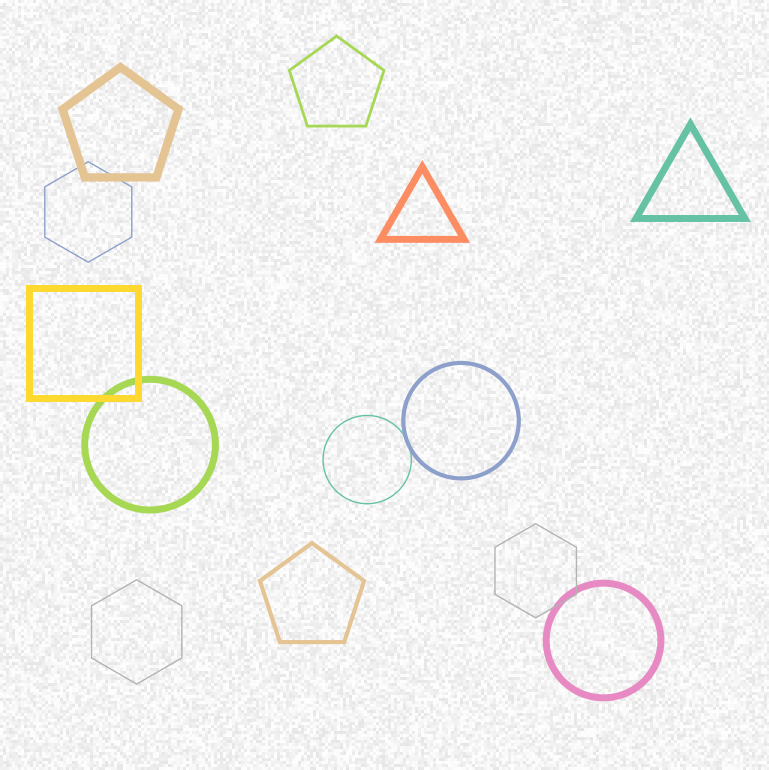[{"shape": "triangle", "thickness": 2.5, "radius": 0.41, "center": [0.897, 0.757]}, {"shape": "circle", "thickness": 0.5, "radius": 0.29, "center": [0.477, 0.403]}, {"shape": "triangle", "thickness": 2.5, "radius": 0.31, "center": [0.549, 0.721]}, {"shape": "circle", "thickness": 1.5, "radius": 0.37, "center": [0.599, 0.454]}, {"shape": "hexagon", "thickness": 0.5, "radius": 0.33, "center": [0.115, 0.725]}, {"shape": "circle", "thickness": 2.5, "radius": 0.37, "center": [0.784, 0.168]}, {"shape": "pentagon", "thickness": 1, "radius": 0.32, "center": [0.437, 0.889]}, {"shape": "circle", "thickness": 2.5, "radius": 0.42, "center": [0.195, 0.423]}, {"shape": "square", "thickness": 2.5, "radius": 0.35, "center": [0.108, 0.555]}, {"shape": "pentagon", "thickness": 3, "radius": 0.4, "center": [0.157, 0.834]}, {"shape": "pentagon", "thickness": 1.5, "radius": 0.36, "center": [0.405, 0.224]}, {"shape": "hexagon", "thickness": 0.5, "radius": 0.31, "center": [0.696, 0.259]}, {"shape": "hexagon", "thickness": 0.5, "radius": 0.34, "center": [0.178, 0.179]}]